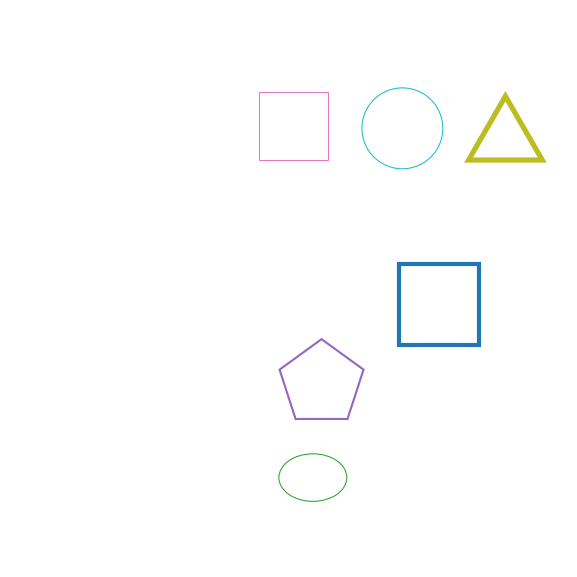[{"shape": "square", "thickness": 2, "radius": 0.35, "center": [0.76, 0.472]}, {"shape": "oval", "thickness": 0.5, "radius": 0.29, "center": [0.542, 0.172]}, {"shape": "pentagon", "thickness": 1, "radius": 0.38, "center": [0.557, 0.335]}, {"shape": "square", "thickness": 0.5, "radius": 0.3, "center": [0.508, 0.781]}, {"shape": "triangle", "thickness": 2.5, "radius": 0.37, "center": [0.875, 0.759]}, {"shape": "circle", "thickness": 0.5, "radius": 0.35, "center": [0.697, 0.777]}]